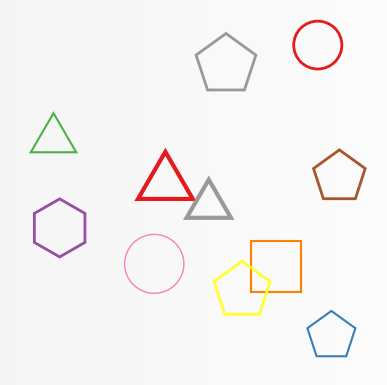[{"shape": "circle", "thickness": 2, "radius": 0.31, "center": [0.82, 0.883]}, {"shape": "triangle", "thickness": 3, "radius": 0.41, "center": [0.427, 0.524]}, {"shape": "pentagon", "thickness": 1.5, "radius": 0.33, "center": [0.855, 0.127]}, {"shape": "triangle", "thickness": 1.5, "radius": 0.34, "center": [0.138, 0.638]}, {"shape": "hexagon", "thickness": 2, "radius": 0.38, "center": [0.154, 0.408]}, {"shape": "square", "thickness": 1.5, "radius": 0.33, "center": [0.712, 0.308]}, {"shape": "pentagon", "thickness": 2, "radius": 0.38, "center": [0.625, 0.245]}, {"shape": "pentagon", "thickness": 2, "radius": 0.35, "center": [0.876, 0.541]}, {"shape": "circle", "thickness": 1, "radius": 0.38, "center": [0.398, 0.315]}, {"shape": "pentagon", "thickness": 2, "radius": 0.41, "center": [0.583, 0.832]}, {"shape": "triangle", "thickness": 3, "radius": 0.33, "center": [0.539, 0.467]}]